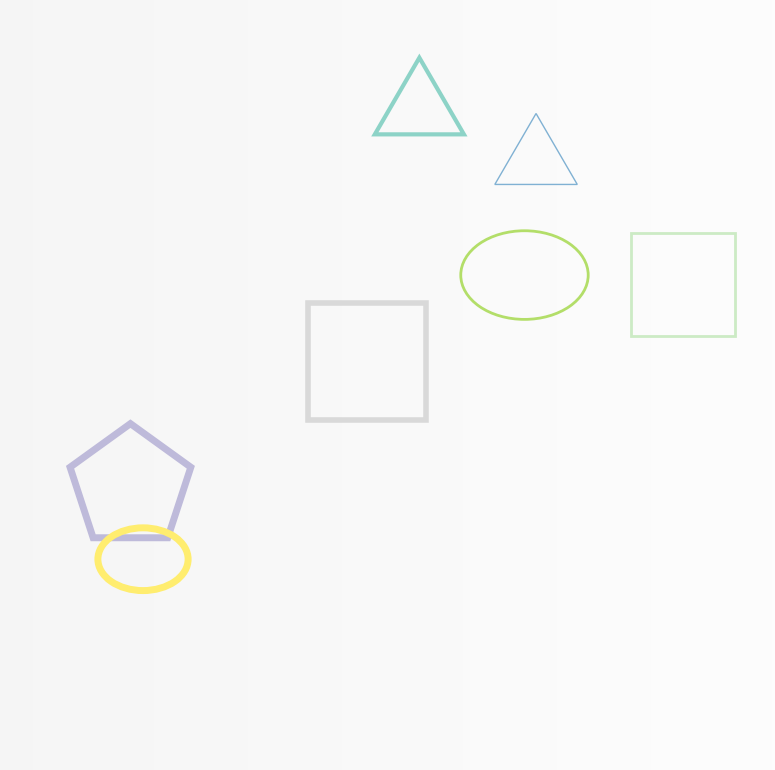[{"shape": "triangle", "thickness": 1.5, "radius": 0.33, "center": [0.541, 0.859]}, {"shape": "pentagon", "thickness": 2.5, "radius": 0.41, "center": [0.168, 0.368]}, {"shape": "triangle", "thickness": 0.5, "radius": 0.31, "center": [0.692, 0.791]}, {"shape": "oval", "thickness": 1, "radius": 0.41, "center": [0.677, 0.643]}, {"shape": "square", "thickness": 2, "radius": 0.38, "center": [0.474, 0.53]}, {"shape": "square", "thickness": 1, "radius": 0.34, "center": [0.881, 0.631]}, {"shape": "oval", "thickness": 2.5, "radius": 0.29, "center": [0.185, 0.274]}]